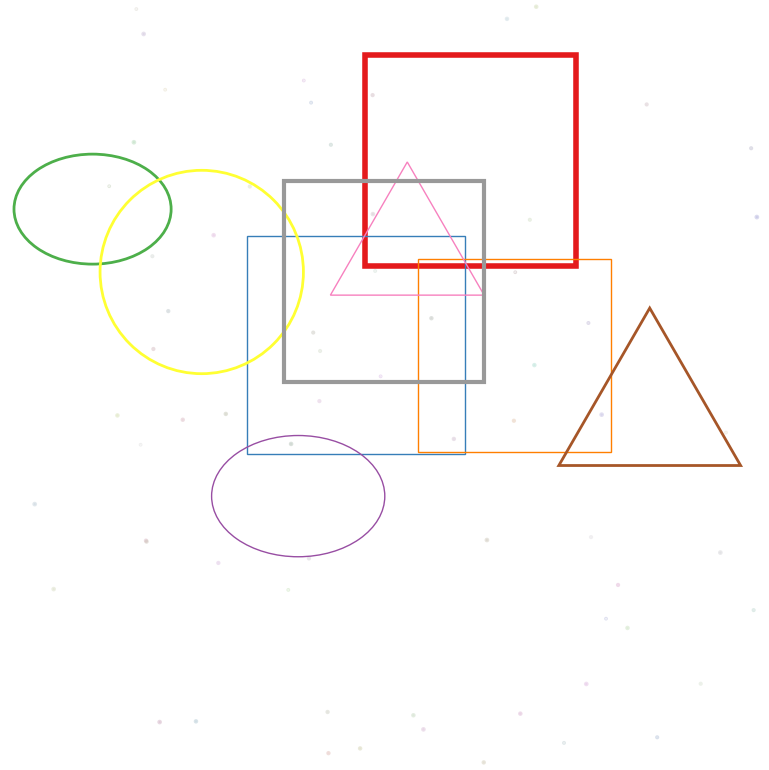[{"shape": "square", "thickness": 2, "radius": 0.69, "center": [0.611, 0.792]}, {"shape": "square", "thickness": 0.5, "radius": 0.71, "center": [0.462, 0.552]}, {"shape": "oval", "thickness": 1, "radius": 0.51, "center": [0.12, 0.728]}, {"shape": "oval", "thickness": 0.5, "radius": 0.56, "center": [0.387, 0.356]}, {"shape": "square", "thickness": 0.5, "radius": 0.63, "center": [0.669, 0.539]}, {"shape": "circle", "thickness": 1, "radius": 0.66, "center": [0.262, 0.647]}, {"shape": "triangle", "thickness": 1, "radius": 0.68, "center": [0.844, 0.464]}, {"shape": "triangle", "thickness": 0.5, "radius": 0.58, "center": [0.529, 0.674]}, {"shape": "square", "thickness": 1.5, "radius": 0.65, "center": [0.499, 0.635]}]